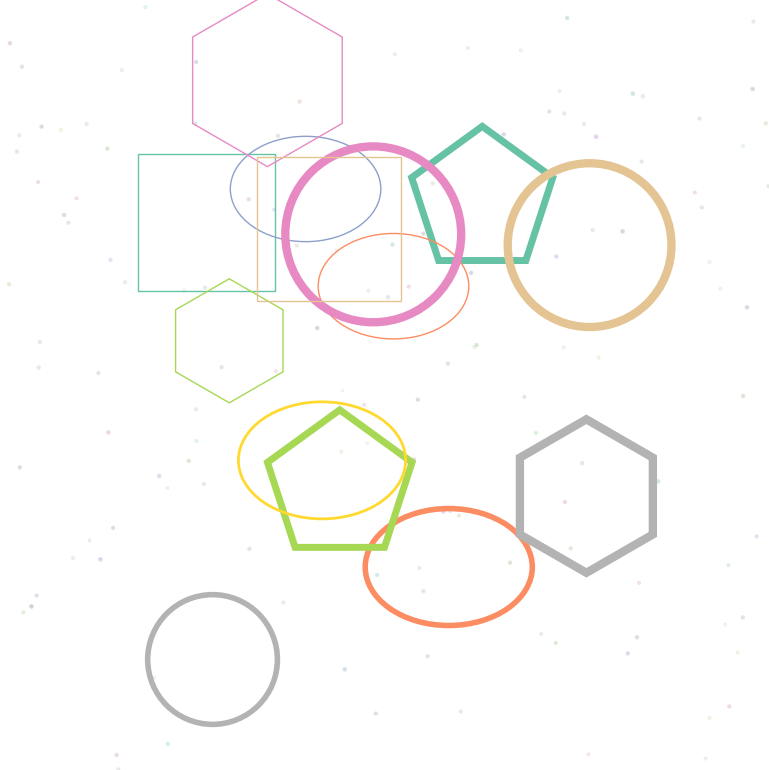[{"shape": "pentagon", "thickness": 2.5, "radius": 0.48, "center": [0.626, 0.74]}, {"shape": "square", "thickness": 0.5, "radius": 0.45, "center": [0.268, 0.711]}, {"shape": "oval", "thickness": 0.5, "radius": 0.49, "center": [0.511, 0.628]}, {"shape": "oval", "thickness": 2, "radius": 0.54, "center": [0.583, 0.264]}, {"shape": "oval", "thickness": 0.5, "radius": 0.49, "center": [0.397, 0.755]}, {"shape": "hexagon", "thickness": 0.5, "radius": 0.56, "center": [0.347, 0.896]}, {"shape": "circle", "thickness": 3, "radius": 0.57, "center": [0.485, 0.696]}, {"shape": "pentagon", "thickness": 2.5, "radius": 0.49, "center": [0.441, 0.369]}, {"shape": "hexagon", "thickness": 0.5, "radius": 0.4, "center": [0.298, 0.557]}, {"shape": "oval", "thickness": 1, "radius": 0.54, "center": [0.418, 0.402]}, {"shape": "square", "thickness": 0.5, "radius": 0.47, "center": [0.428, 0.703]}, {"shape": "circle", "thickness": 3, "radius": 0.53, "center": [0.766, 0.682]}, {"shape": "hexagon", "thickness": 3, "radius": 0.5, "center": [0.762, 0.356]}, {"shape": "circle", "thickness": 2, "radius": 0.42, "center": [0.276, 0.143]}]